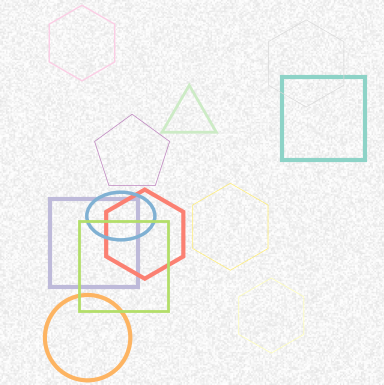[{"shape": "square", "thickness": 3, "radius": 0.54, "center": [0.841, 0.693]}, {"shape": "hexagon", "thickness": 0.5, "radius": 0.49, "center": [0.705, 0.18]}, {"shape": "square", "thickness": 3, "radius": 0.57, "center": [0.245, 0.368]}, {"shape": "hexagon", "thickness": 3, "radius": 0.58, "center": [0.376, 0.392]}, {"shape": "oval", "thickness": 2.5, "radius": 0.44, "center": [0.314, 0.439]}, {"shape": "circle", "thickness": 3, "radius": 0.55, "center": [0.228, 0.123]}, {"shape": "square", "thickness": 2, "radius": 0.58, "center": [0.32, 0.309]}, {"shape": "hexagon", "thickness": 1, "radius": 0.49, "center": [0.213, 0.888]}, {"shape": "hexagon", "thickness": 0.5, "radius": 0.57, "center": [0.795, 0.835]}, {"shape": "pentagon", "thickness": 0.5, "radius": 0.51, "center": [0.343, 0.601]}, {"shape": "triangle", "thickness": 2, "radius": 0.41, "center": [0.491, 0.697]}, {"shape": "hexagon", "thickness": 0.5, "radius": 0.56, "center": [0.598, 0.411]}]